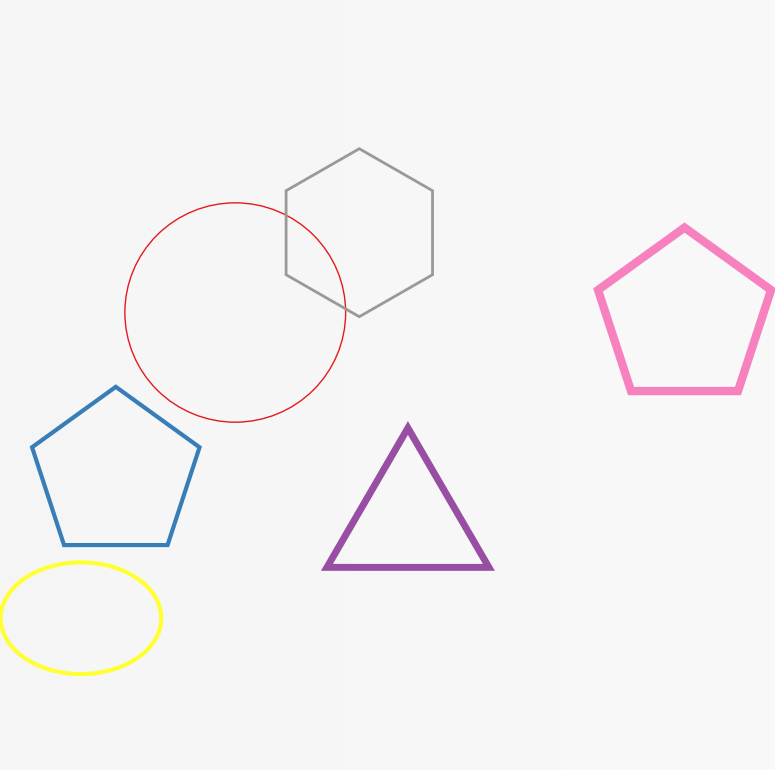[{"shape": "circle", "thickness": 0.5, "radius": 0.71, "center": [0.304, 0.594]}, {"shape": "pentagon", "thickness": 1.5, "radius": 0.57, "center": [0.149, 0.384]}, {"shape": "triangle", "thickness": 2.5, "radius": 0.6, "center": [0.526, 0.324]}, {"shape": "oval", "thickness": 1.5, "radius": 0.52, "center": [0.104, 0.197]}, {"shape": "pentagon", "thickness": 3, "radius": 0.59, "center": [0.883, 0.587]}, {"shape": "hexagon", "thickness": 1, "radius": 0.55, "center": [0.464, 0.698]}]